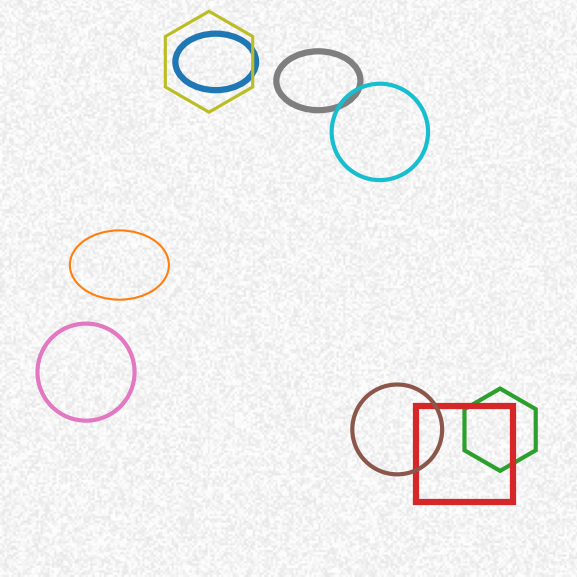[{"shape": "oval", "thickness": 3, "radius": 0.35, "center": [0.374, 0.892]}, {"shape": "oval", "thickness": 1, "radius": 0.43, "center": [0.207, 0.54]}, {"shape": "hexagon", "thickness": 2, "radius": 0.36, "center": [0.866, 0.255]}, {"shape": "square", "thickness": 3, "radius": 0.42, "center": [0.805, 0.213]}, {"shape": "circle", "thickness": 2, "radius": 0.39, "center": [0.688, 0.256]}, {"shape": "circle", "thickness": 2, "radius": 0.42, "center": [0.149, 0.355]}, {"shape": "oval", "thickness": 3, "radius": 0.36, "center": [0.551, 0.859]}, {"shape": "hexagon", "thickness": 1.5, "radius": 0.44, "center": [0.362, 0.892]}, {"shape": "circle", "thickness": 2, "radius": 0.42, "center": [0.658, 0.771]}]